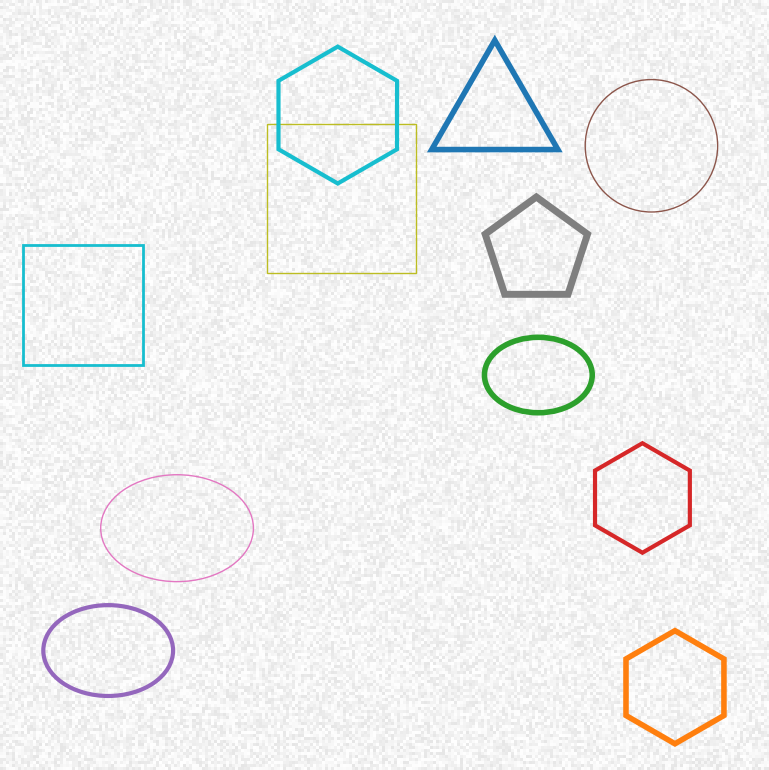[{"shape": "triangle", "thickness": 2, "radius": 0.47, "center": [0.643, 0.853]}, {"shape": "hexagon", "thickness": 2, "radius": 0.37, "center": [0.877, 0.107]}, {"shape": "oval", "thickness": 2, "radius": 0.35, "center": [0.699, 0.513]}, {"shape": "hexagon", "thickness": 1.5, "radius": 0.36, "center": [0.834, 0.353]}, {"shape": "oval", "thickness": 1.5, "radius": 0.42, "center": [0.141, 0.155]}, {"shape": "circle", "thickness": 0.5, "radius": 0.43, "center": [0.846, 0.811]}, {"shape": "oval", "thickness": 0.5, "radius": 0.5, "center": [0.23, 0.314]}, {"shape": "pentagon", "thickness": 2.5, "radius": 0.35, "center": [0.697, 0.674]}, {"shape": "square", "thickness": 0.5, "radius": 0.48, "center": [0.443, 0.743]}, {"shape": "hexagon", "thickness": 1.5, "radius": 0.44, "center": [0.439, 0.851]}, {"shape": "square", "thickness": 1, "radius": 0.39, "center": [0.108, 0.604]}]